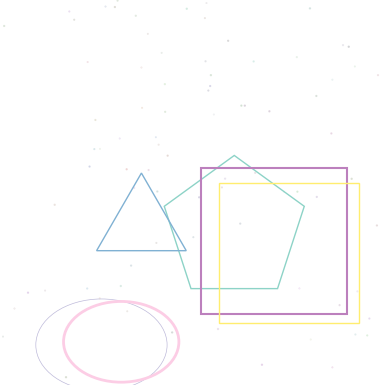[{"shape": "pentagon", "thickness": 1, "radius": 0.96, "center": [0.608, 0.405]}, {"shape": "oval", "thickness": 0.5, "radius": 0.85, "center": [0.264, 0.104]}, {"shape": "triangle", "thickness": 1, "radius": 0.67, "center": [0.367, 0.416]}, {"shape": "oval", "thickness": 2, "radius": 0.75, "center": [0.315, 0.112]}, {"shape": "square", "thickness": 1.5, "radius": 0.95, "center": [0.712, 0.374]}, {"shape": "square", "thickness": 1, "radius": 0.91, "center": [0.751, 0.343]}]